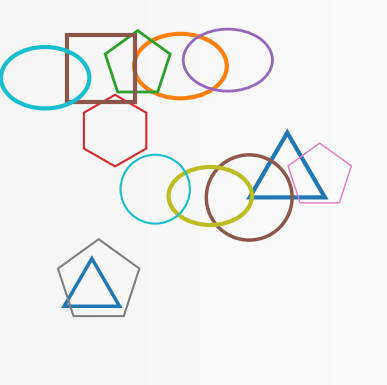[{"shape": "triangle", "thickness": 3, "radius": 0.56, "center": [0.741, 0.543]}, {"shape": "triangle", "thickness": 2.5, "radius": 0.41, "center": [0.237, 0.246]}, {"shape": "oval", "thickness": 3, "radius": 0.6, "center": [0.466, 0.828]}, {"shape": "pentagon", "thickness": 2, "radius": 0.44, "center": [0.355, 0.832]}, {"shape": "hexagon", "thickness": 1.5, "radius": 0.47, "center": [0.297, 0.661]}, {"shape": "oval", "thickness": 2, "radius": 0.58, "center": [0.588, 0.844]}, {"shape": "square", "thickness": 3, "radius": 0.44, "center": [0.261, 0.822]}, {"shape": "circle", "thickness": 2.5, "radius": 0.55, "center": [0.643, 0.487]}, {"shape": "pentagon", "thickness": 1, "radius": 0.43, "center": [0.825, 0.542]}, {"shape": "pentagon", "thickness": 1.5, "radius": 0.55, "center": [0.255, 0.268]}, {"shape": "oval", "thickness": 3, "radius": 0.54, "center": [0.543, 0.491]}, {"shape": "oval", "thickness": 3, "radius": 0.57, "center": [0.117, 0.798]}, {"shape": "circle", "thickness": 1.5, "radius": 0.45, "center": [0.401, 0.509]}]